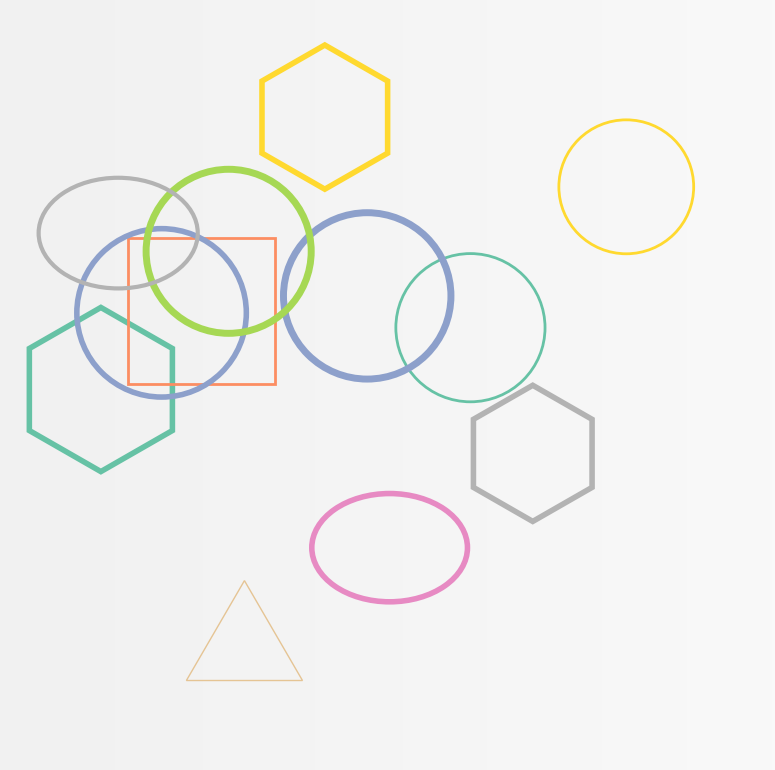[{"shape": "hexagon", "thickness": 2, "radius": 0.53, "center": [0.13, 0.494]}, {"shape": "circle", "thickness": 1, "radius": 0.48, "center": [0.607, 0.574]}, {"shape": "square", "thickness": 1, "radius": 0.47, "center": [0.26, 0.596]}, {"shape": "circle", "thickness": 2.5, "radius": 0.54, "center": [0.474, 0.616]}, {"shape": "circle", "thickness": 2, "radius": 0.55, "center": [0.208, 0.594]}, {"shape": "oval", "thickness": 2, "radius": 0.5, "center": [0.503, 0.289]}, {"shape": "circle", "thickness": 2.5, "radius": 0.53, "center": [0.295, 0.674]}, {"shape": "hexagon", "thickness": 2, "radius": 0.47, "center": [0.419, 0.848]}, {"shape": "circle", "thickness": 1, "radius": 0.43, "center": [0.808, 0.757]}, {"shape": "triangle", "thickness": 0.5, "radius": 0.43, "center": [0.315, 0.159]}, {"shape": "hexagon", "thickness": 2, "radius": 0.44, "center": [0.687, 0.411]}, {"shape": "oval", "thickness": 1.5, "radius": 0.51, "center": [0.153, 0.697]}]